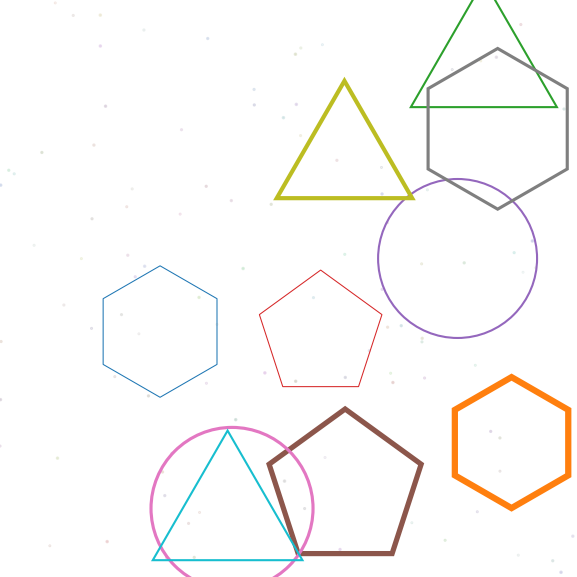[{"shape": "hexagon", "thickness": 0.5, "radius": 0.57, "center": [0.277, 0.425]}, {"shape": "hexagon", "thickness": 3, "radius": 0.57, "center": [0.886, 0.233]}, {"shape": "triangle", "thickness": 1, "radius": 0.73, "center": [0.838, 0.887]}, {"shape": "pentagon", "thickness": 0.5, "radius": 0.56, "center": [0.555, 0.42]}, {"shape": "circle", "thickness": 1, "radius": 0.69, "center": [0.792, 0.552]}, {"shape": "pentagon", "thickness": 2.5, "radius": 0.69, "center": [0.598, 0.153]}, {"shape": "circle", "thickness": 1.5, "radius": 0.7, "center": [0.402, 0.119]}, {"shape": "hexagon", "thickness": 1.5, "radius": 0.7, "center": [0.862, 0.776]}, {"shape": "triangle", "thickness": 2, "radius": 0.68, "center": [0.596, 0.724]}, {"shape": "triangle", "thickness": 1, "radius": 0.75, "center": [0.394, 0.104]}]